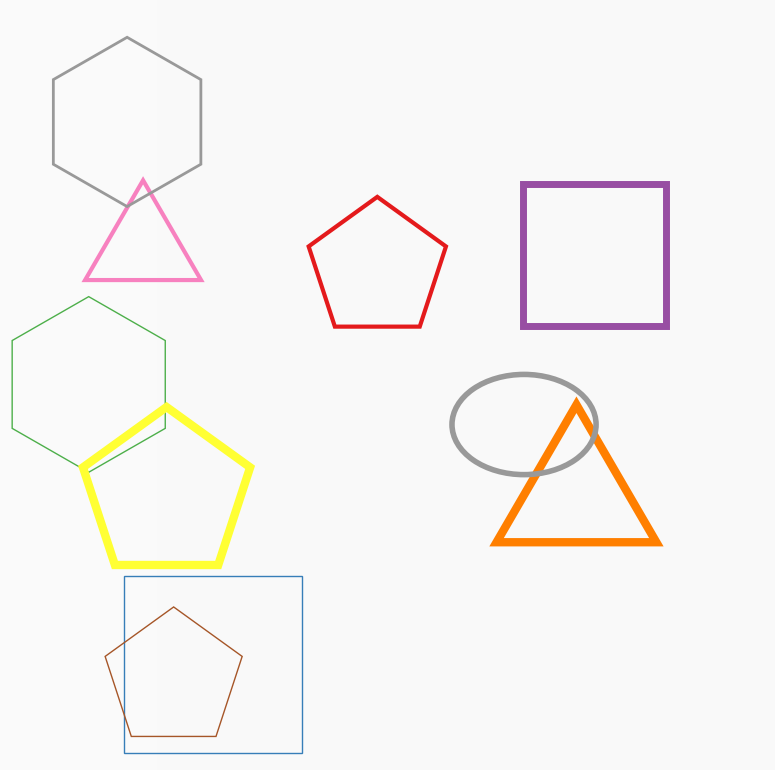[{"shape": "pentagon", "thickness": 1.5, "radius": 0.47, "center": [0.487, 0.651]}, {"shape": "square", "thickness": 0.5, "radius": 0.57, "center": [0.275, 0.137]}, {"shape": "hexagon", "thickness": 0.5, "radius": 0.57, "center": [0.114, 0.501]}, {"shape": "square", "thickness": 2.5, "radius": 0.46, "center": [0.767, 0.669]}, {"shape": "triangle", "thickness": 3, "radius": 0.6, "center": [0.744, 0.355]}, {"shape": "pentagon", "thickness": 3, "radius": 0.57, "center": [0.215, 0.358]}, {"shape": "pentagon", "thickness": 0.5, "radius": 0.46, "center": [0.224, 0.119]}, {"shape": "triangle", "thickness": 1.5, "radius": 0.43, "center": [0.185, 0.679]}, {"shape": "hexagon", "thickness": 1, "radius": 0.55, "center": [0.164, 0.842]}, {"shape": "oval", "thickness": 2, "radius": 0.46, "center": [0.676, 0.449]}]